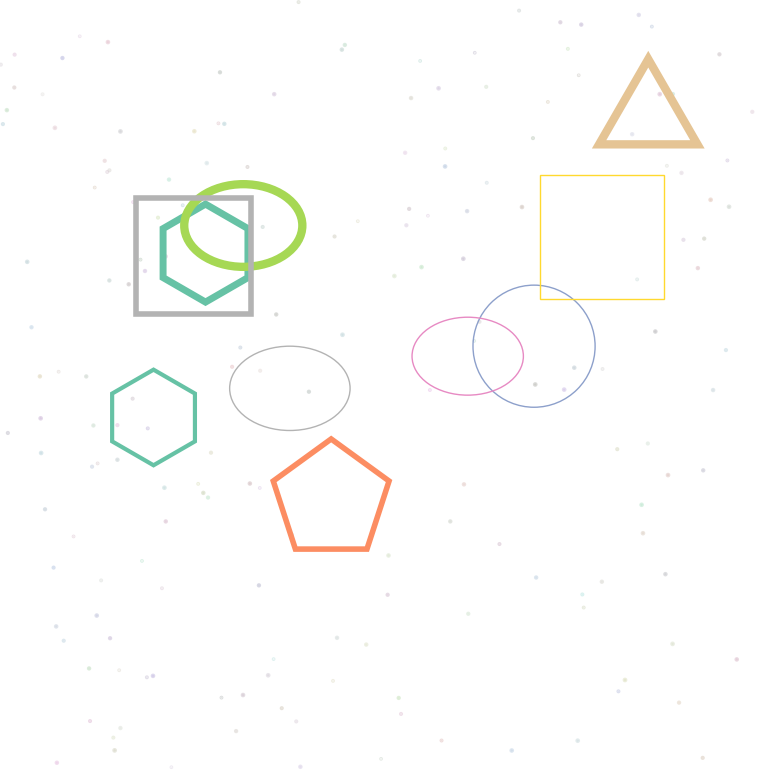[{"shape": "hexagon", "thickness": 1.5, "radius": 0.31, "center": [0.199, 0.458]}, {"shape": "hexagon", "thickness": 2.5, "radius": 0.32, "center": [0.267, 0.671]}, {"shape": "pentagon", "thickness": 2, "radius": 0.4, "center": [0.43, 0.351]}, {"shape": "circle", "thickness": 0.5, "radius": 0.4, "center": [0.694, 0.55]}, {"shape": "oval", "thickness": 0.5, "radius": 0.36, "center": [0.607, 0.537]}, {"shape": "oval", "thickness": 3, "radius": 0.38, "center": [0.316, 0.707]}, {"shape": "square", "thickness": 0.5, "radius": 0.4, "center": [0.782, 0.692]}, {"shape": "triangle", "thickness": 3, "radius": 0.37, "center": [0.842, 0.849]}, {"shape": "oval", "thickness": 0.5, "radius": 0.39, "center": [0.376, 0.496]}, {"shape": "square", "thickness": 2, "radius": 0.38, "center": [0.251, 0.668]}]